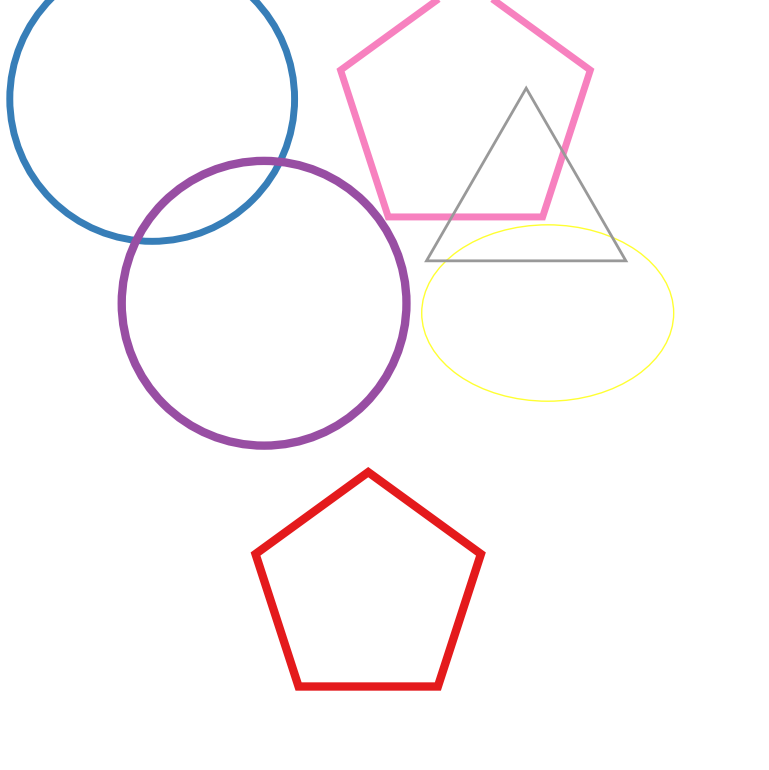[{"shape": "pentagon", "thickness": 3, "radius": 0.77, "center": [0.478, 0.233]}, {"shape": "circle", "thickness": 2.5, "radius": 0.92, "center": [0.198, 0.871]}, {"shape": "circle", "thickness": 3, "radius": 0.92, "center": [0.343, 0.606]}, {"shape": "oval", "thickness": 0.5, "radius": 0.82, "center": [0.711, 0.593]}, {"shape": "pentagon", "thickness": 2.5, "radius": 0.85, "center": [0.604, 0.856]}, {"shape": "triangle", "thickness": 1, "radius": 0.75, "center": [0.683, 0.736]}]